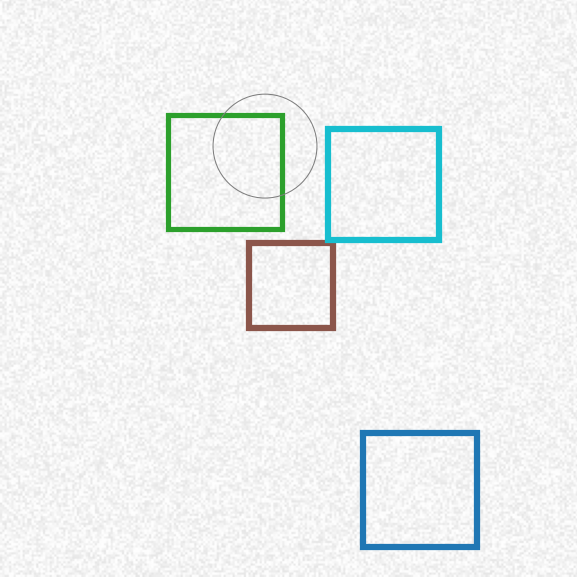[{"shape": "square", "thickness": 3, "radius": 0.49, "center": [0.727, 0.151]}, {"shape": "square", "thickness": 2.5, "radius": 0.49, "center": [0.39, 0.701]}, {"shape": "square", "thickness": 3, "radius": 0.37, "center": [0.504, 0.505]}, {"shape": "circle", "thickness": 0.5, "radius": 0.45, "center": [0.459, 0.746]}, {"shape": "square", "thickness": 3, "radius": 0.48, "center": [0.664, 0.679]}]